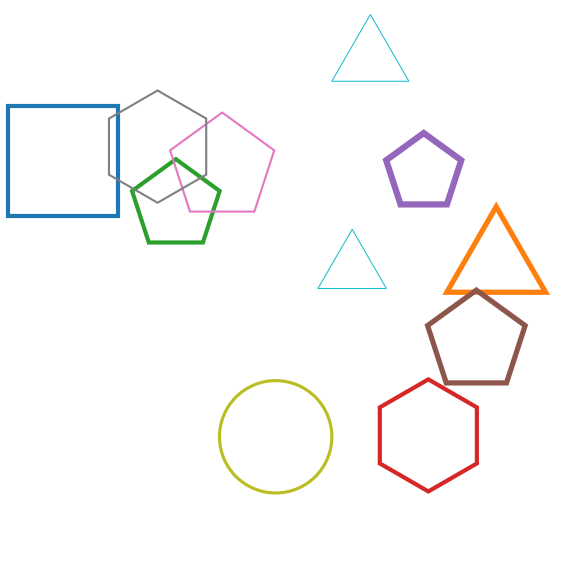[{"shape": "square", "thickness": 2, "radius": 0.48, "center": [0.11, 0.72]}, {"shape": "triangle", "thickness": 2.5, "radius": 0.49, "center": [0.859, 0.542]}, {"shape": "pentagon", "thickness": 2, "radius": 0.4, "center": [0.305, 0.644]}, {"shape": "hexagon", "thickness": 2, "radius": 0.49, "center": [0.742, 0.245]}, {"shape": "pentagon", "thickness": 3, "radius": 0.34, "center": [0.734, 0.7]}, {"shape": "pentagon", "thickness": 2.5, "radius": 0.44, "center": [0.825, 0.408]}, {"shape": "pentagon", "thickness": 1, "radius": 0.47, "center": [0.385, 0.709]}, {"shape": "hexagon", "thickness": 1, "radius": 0.49, "center": [0.273, 0.745]}, {"shape": "circle", "thickness": 1.5, "radius": 0.49, "center": [0.477, 0.243]}, {"shape": "triangle", "thickness": 0.5, "radius": 0.39, "center": [0.641, 0.897]}, {"shape": "triangle", "thickness": 0.5, "radius": 0.34, "center": [0.61, 0.534]}]